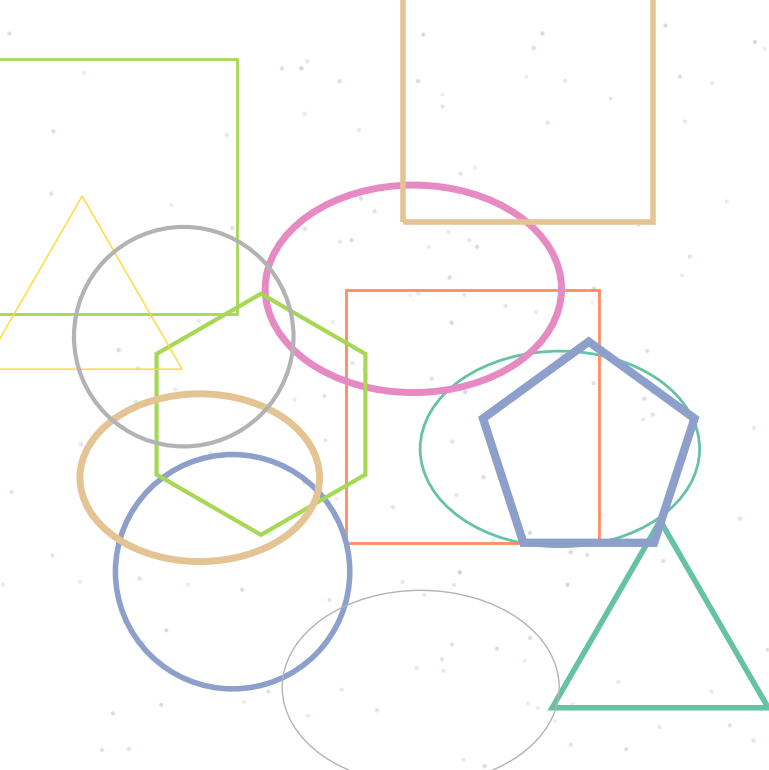[{"shape": "triangle", "thickness": 2, "radius": 0.81, "center": [0.857, 0.162]}, {"shape": "oval", "thickness": 1, "radius": 0.91, "center": [0.727, 0.417]}, {"shape": "square", "thickness": 1, "radius": 0.82, "center": [0.614, 0.459]}, {"shape": "pentagon", "thickness": 3, "radius": 0.72, "center": [0.765, 0.412]}, {"shape": "circle", "thickness": 2, "radius": 0.76, "center": [0.302, 0.258]}, {"shape": "oval", "thickness": 2.5, "radius": 0.96, "center": [0.537, 0.625]}, {"shape": "hexagon", "thickness": 1.5, "radius": 0.78, "center": [0.339, 0.462]}, {"shape": "square", "thickness": 1, "radius": 0.83, "center": [0.142, 0.758]}, {"shape": "triangle", "thickness": 0.5, "radius": 0.75, "center": [0.107, 0.595]}, {"shape": "square", "thickness": 2, "radius": 0.81, "center": [0.686, 0.874]}, {"shape": "oval", "thickness": 2.5, "radius": 0.78, "center": [0.259, 0.38]}, {"shape": "oval", "thickness": 0.5, "radius": 0.9, "center": [0.546, 0.107]}, {"shape": "circle", "thickness": 1.5, "radius": 0.71, "center": [0.239, 0.563]}]